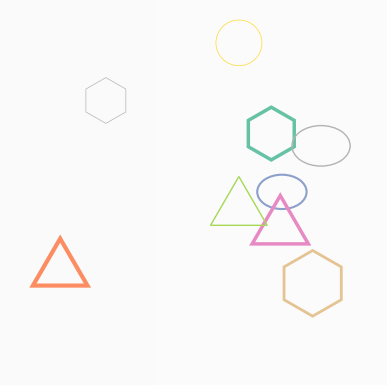[{"shape": "hexagon", "thickness": 2.5, "radius": 0.34, "center": [0.7, 0.653]}, {"shape": "triangle", "thickness": 3, "radius": 0.41, "center": [0.155, 0.299]}, {"shape": "oval", "thickness": 1.5, "radius": 0.32, "center": [0.728, 0.502]}, {"shape": "triangle", "thickness": 2.5, "radius": 0.42, "center": [0.723, 0.408]}, {"shape": "triangle", "thickness": 1, "radius": 0.42, "center": [0.616, 0.457]}, {"shape": "circle", "thickness": 0.5, "radius": 0.3, "center": [0.617, 0.889]}, {"shape": "hexagon", "thickness": 2, "radius": 0.43, "center": [0.807, 0.264]}, {"shape": "hexagon", "thickness": 0.5, "radius": 0.3, "center": [0.273, 0.739]}, {"shape": "oval", "thickness": 1, "radius": 0.38, "center": [0.829, 0.621]}]